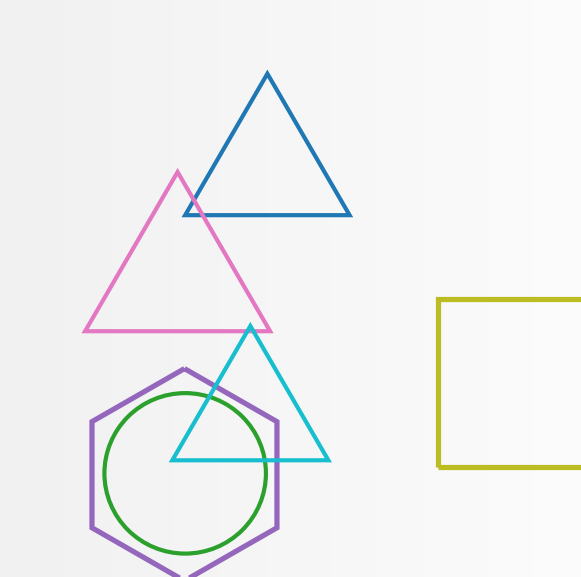[{"shape": "triangle", "thickness": 2, "radius": 0.82, "center": [0.46, 0.708]}, {"shape": "circle", "thickness": 2, "radius": 0.69, "center": [0.319, 0.179]}, {"shape": "hexagon", "thickness": 2.5, "radius": 0.92, "center": [0.317, 0.177]}, {"shape": "triangle", "thickness": 2, "radius": 0.92, "center": [0.306, 0.517]}, {"shape": "square", "thickness": 2.5, "radius": 0.73, "center": [0.899, 0.336]}, {"shape": "triangle", "thickness": 2, "radius": 0.77, "center": [0.431, 0.28]}]